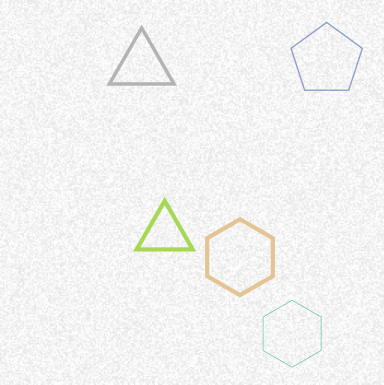[{"shape": "hexagon", "thickness": 0.5, "radius": 0.44, "center": [0.759, 0.133]}, {"shape": "pentagon", "thickness": 1, "radius": 0.49, "center": [0.849, 0.844]}, {"shape": "triangle", "thickness": 3, "radius": 0.42, "center": [0.428, 0.394]}, {"shape": "hexagon", "thickness": 3, "radius": 0.49, "center": [0.623, 0.332]}, {"shape": "triangle", "thickness": 2.5, "radius": 0.48, "center": [0.368, 0.83]}]